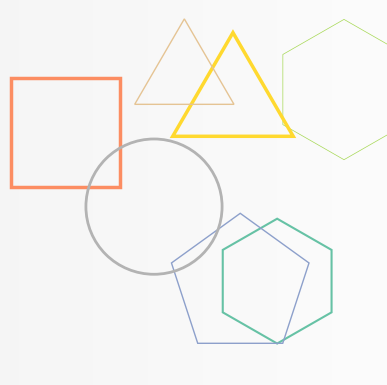[{"shape": "hexagon", "thickness": 1.5, "radius": 0.81, "center": [0.715, 0.27]}, {"shape": "square", "thickness": 2.5, "radius": 0.71, "center": [0.169, 0.657]}, {"shape": "pentagon", "thickness": 1, "radius": 0.93, "center": [0.62, 0.259]}, {"shape": "hexagon", "thickness": 0.5, "radius": 0.91, "center": [0.888, 0.767]}, {"shape": "triangle", "thickness": 2.5, "radius": 0.9, "center": [0.601, 0.736]}, {"shape": "triangle", "thickness": 1, "radius": 0.74, "center": [0.476, 0.803]}, {"shape": "circle", "thickness": 2, "radius": 0.88, "center": [0.397, 0.463]}]